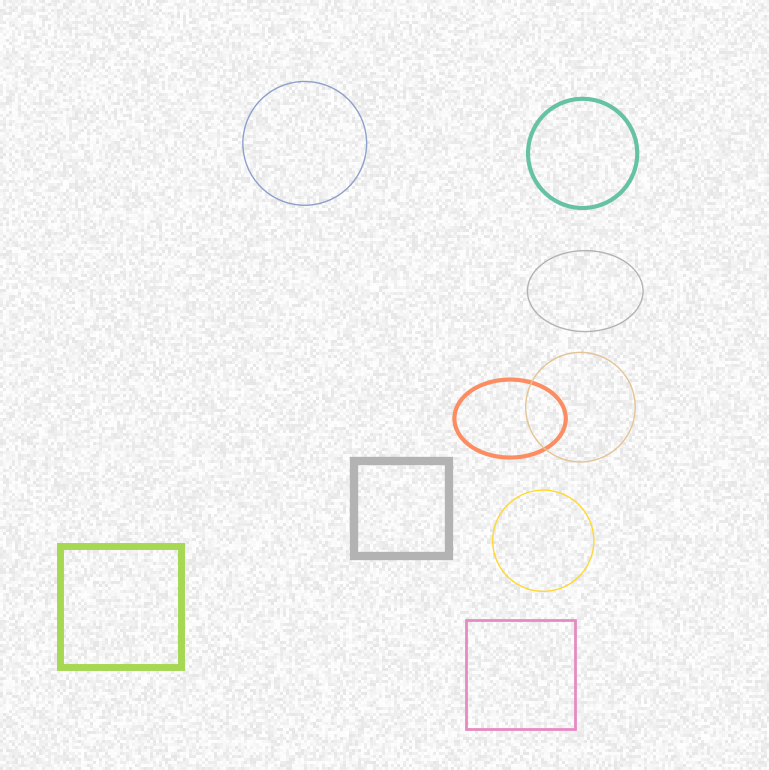[{"shape": "circle", "thickness": 1.5, "radius": 0.35, "center": [0.757, 0.801]}, {"shape": "oval", "thickness": 1.5, "radius": 0.36, "center": [0.662, 0.456]}, {"shape": "circle", "thickness": 0.5, "radius": 0.4, "center": [0.396, 0.814]}, {"shape": "square", "thickness": 1, "radius": 0.35, "center": [0.676, 0.124]}, {"shape": "square", "thickness": 2.5, "radius": 0.39, "center": [0.156, 0.212]}, {"shape": "circle", "thickness": 0.5, "radius": 0.33, "center": [0.706, 0.298]}, {"shape": "circle", "thickness": 0.5, "radius": 0.36, "center": [0.754, 0.471]}, {"shape": "square", "thickness": 3, "radius": 0.31, "center": [0.521, 0.339]}, {"shape": "oval", "thickness": 0.5, "radius": 0.38, "center": [0.76, 0.622]}]